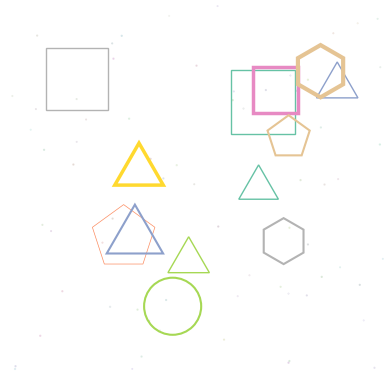[{"shape": "triangle", "thickness": 1, "radius": 0.3, "center": [0.672, 0.512]}, {"shape": "square", "thickness": 1, "radius": 0.41, "center": [0.682, 0.734]}, {"shape": "pentagon", "thickness": 0.5, "radius": 0.43, "center": [0.321, 0.383]}, {"shape": "triangle", "thickness": 1.5, "radius": 0.42, "center": [0.35, 0.384]}, {"shape": "triangle", "thickness": 1, "radius": 0.31, "center": [0.876, 0.777]}, {"shape": "square", "thickness": 2.5, "radius": 0.3, "center": [0.716, 0.767]}, {"shape": "triangle", "thickness": 1, "radius": 0.31, "center": [0.49, 0.323]}, {"shape": "circle", "thickness": 1.5, "radius": 0.37, "center": [0.448, 0.205]}, {"shape": "triangle", "thickness": 2.5, "radius": 0.36, "center": [0.361, 0.556]}, {"shape": "hexagon", "thickness": 3, "radius": 0.34, "center": [0.833, 0.815]}, {"shape": "pentagon", "thickness": 1.5, "radius": 0.29, "center": [0.75, 0.643]}, {"shape": "hexagon", "thickness": 1.5, "radius": 0.3, "center": [0.737, 0.374]}, {"shape": "square", "thickness": 1, "radius": 0.4, "center": [0.199, 0.796]}]